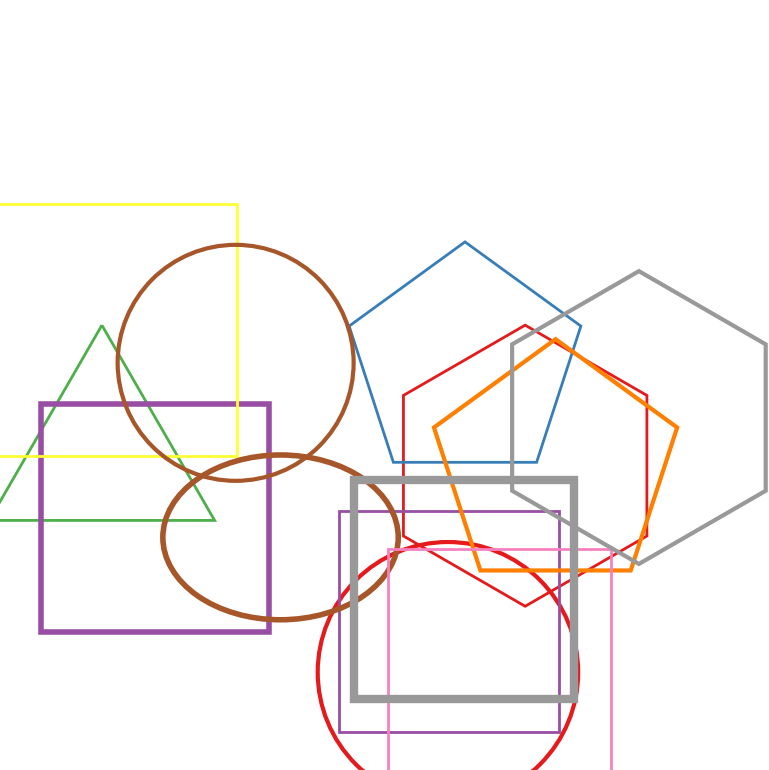[{"shape": "hexagon", "thickness": 1, "radius": 0.91, "center": [0.682, 0.395]}, {"shape": "circle", "thickness": 1.5, "radius": 0.85, "center": [0.582, 0.127]}, {"shape": "pentagon", "thickness": 1, "radius": 0.79, "center": [0.604, 0.528]}, {"shape": "triangle", "thickness": 1, "radius": 0.85, "center": [0.132, 0.409]}, {"shape": "square", "thickness": 1, "radius": 0.72, "center": [0.583, 0.193]}, {"shape": "square", "thickness": 2, "radius": 0.74, "center": [0.202, 0.327]}, {"shape": "pentagon", "thickness": 1.5, "radius": 0.83, "center": [0.722, 0.393]}, {"shape": "square", "thickness": 1, "radius": 0.82, "center": [0.144, 0.572]}, {"shape": "circle", "thickness": 1.5, "radius": 0.77, "center": [0.306, 0.529]}, {"shape": "oval", "thickness": 2, "radius": 0.76, "center": [0.364, 0.302]}, {"shape": "square", "thickness": 1, "radius": 0.73, "center": [0.649, 0.141]}, {"shape": "square", "thickness": 3, "radius": 0.71, "center": [0.603, 0.235]}, {"shape": "hexagon", "thickness": 1.5, "radius": 0.95, "center": [0.83, 0.458]}]